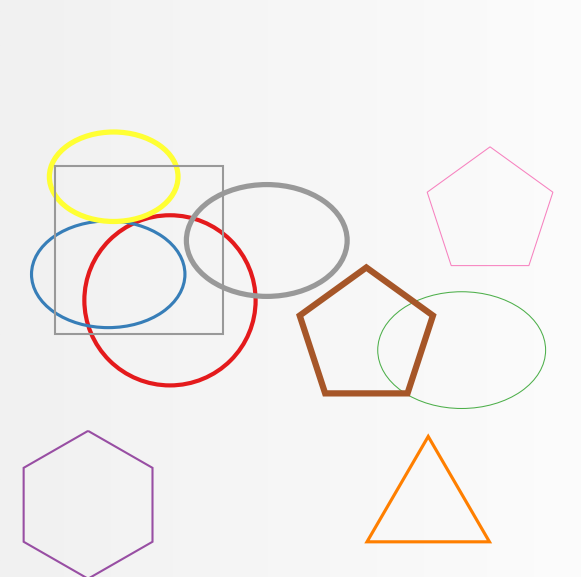[{"shape": "circle", "thickness": 2, "radius": 0.74, "center": [0.292, 0.479]}, {"shape": "oval", "thickness": 1.5, "radius": 0.66, "center": [0.186, 0.524]}, {"shape": "oval", "thickness": 0.5, "radius": 0.72, "center": [0.794, 0.393]}, {"shape": "hexagon", "thickness": 1, "radius": 0.64, "center": [0.152, 0.125]}, {"shape": "triangle", "thickness": 1.5, "radius": 0.61, "center": [0.737, 0.122]}, {"shape": "oval", "thickness": 2.5, "radius": 0.55, "center": [0.196, 0.693]}, {"shape": "pentagon", "thickness": 3, "radius": 0.6, "center": [0.63, 0.415]}, {"shape": "pentagon", "thickness": 0.5, "radius": 0.57, "center": [0.843, 0.631]}, {"shape": "square", "thickness": 1, "radius": 0.73, "center": [0.239, 0.567]}, {"shape": "oval", "thickness": 2.5, "radius": 0.69, "center": [0.459, 0.583]}]